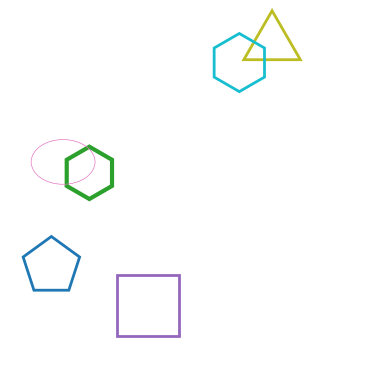[{"shape": "pentagon", "thickness": 2, "radius": 0.39, "center": [0.133, 0.309]}, {"shape": "hexagon", "thickness": 3, "radius": 0.34, "center": [0.232, 0.551]}, {"shape": "square", "thickness": 2, "radius": 0.4, "center": [0.384, 0.206]}, {"shape": "oval", "thickness": 0.5, "radius": 0.41, "center": [0.164, 0.579]}, {"shape": "triangle", "thickness": 2, "radius": 0.42, "center": [0.707, 0.887]}, {"shape": "hexagon", "thickness": 2, "radius": 0.38, "center": [0.622, 0.838]}]